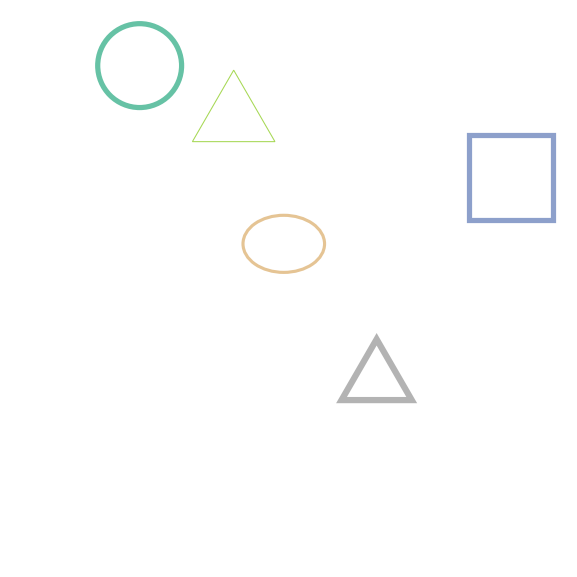[{"shape": "circle", "thickness": 2.5, "radius": 0.36, "center": [0.242, 0.886]}, {"shape": "square", "thickness": 2.5, "radius": 0.37, "center": [0.885, 0.692]}, {"shape": "triangle", "thickness": 0.5, "radius": 0.41, "center": [0.405, 0.795]}, {"shape": "oval", "thickness": 1.5, "radius": 0.35, "center": [0.491, 0.577]}, {"shape": "triangle", "thickness": 3, "radius": 0.35, "center": [0.652, 0.341]}]